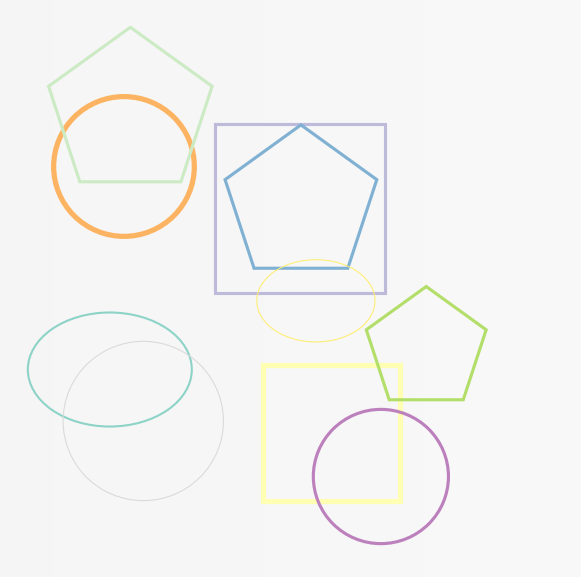[{"shape": "oval", "thickness": 1, "radius": 0.71, "center": [0.189, 0.359]}, {"shape": "square", "thickness": 2.5, "radius": 0.59, "center": [0.571, 0.25]}, {"shape": "square", "thickness": 1.5, "radius": 0.73, "center": [0.517, 0.638]}, {"shape": "pentagon", "thickness": 1.5, "radius": 0.69, "center": [0.518, 0.646]}, {"shape": "circle", "thickness": 2.5, "radius": 0.61, "center": [0.213, 0.711]}, {"shape": "pentagon", "thickness": 1.5, "radius": 0.54, "center": [0.733, 0.395]}, {"shape": "circle", "thickness": 0.5, "radius": 0.69, "center": [0.246, 0.27]}, {"shape": "circle", "thickness": 1.5, "radius": 0.58, "center": [0.655, 0.174]}, {"shape": "pentagon", "thickness": 1.5, "radius": 0.74, "center": [0.224, 0.804]}, {"shape": "oval", "thickness": 0.5, "radius": 0.51, "center": [0.543, 0.478]}]